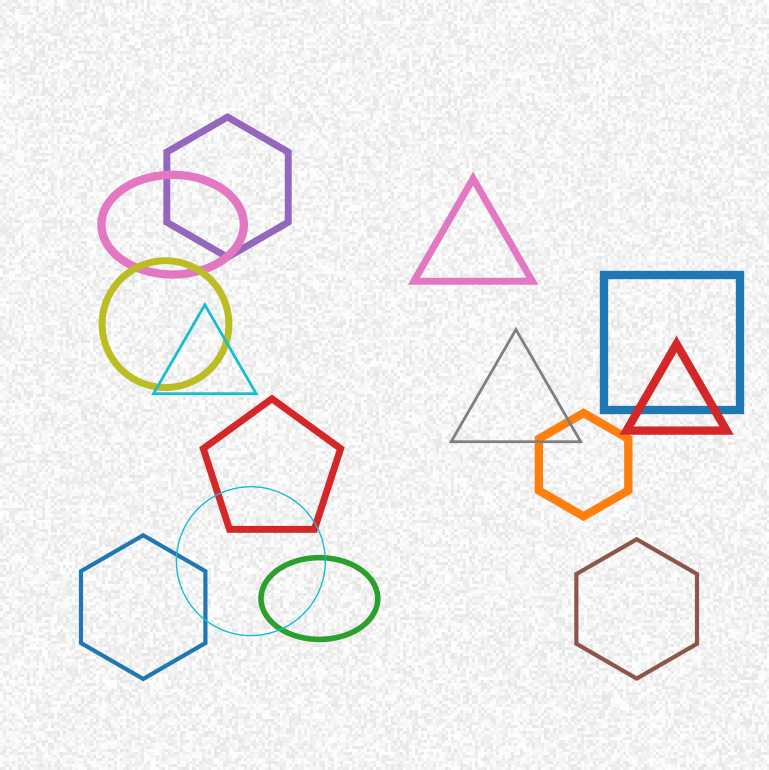[{"shape": "square", "thickness": 3, "radius": 0.44, "center": [0.873, 0.555]}, {"shape": "hexagon", "thickness": 1.5, "radius": 0.47, "center": [0.186, 0.212]}, {"shape": "hexagon", "thickness": 3, "radius": 0.34, "center": [0.758, 0.397]}, {"shape": "oval", "thickness": 2, "radius": 0.38, "center": [0.415, 0.223]}, {"shape": "pentagon", "thickness": 2.5, "radius": 0.47, "center": [0.353, 0.388]}, {"shape": "triangle", "thickness": 3, "radius": 0.37, "center": [0.879, 0.478]}, {"shape": "hexagon", "thickness": 2.5, "radius": 0.46, "center": [0.295, 0.757]}, {"shape": "hexagon", "thickness": 1.5, "radius": 0.45, "center": [0.827, 0.209]}, {"shape": "oval", "thickness": 3, "radius": 0.46, "center": [0.224, 0.708]}, {"shape": "triangle", "thickness": 2.5, "radius": 0.44, "center": [0.614, 0.679]}, {"shape": "triangle", "thickness": 1, "radius": 0.49, "center": [0.67, 0.475]}, {"shape": "circle", "thickness": 2.5, "radius": 0.41, "center": [0.215, 0.579]}, {"shape": "triangle", "thickness": 1, "radius": 0.39, "center": [0.266, 0.527]}, {"shape": "circle", "thickness": 0.5, "radius": 0.48, "center": [0.326, 0.271]}]